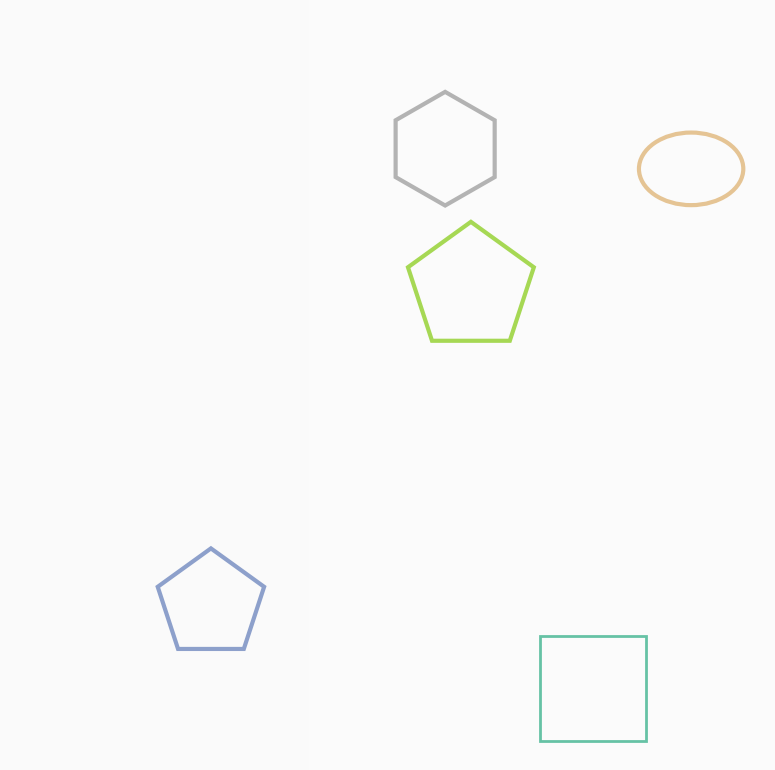[{"shape": "square", "thickness": 1, "radius": 0.34, "center": [0.765, 0.106]}, {"shape": "pentagon", "thickness": 1.5, "radius": 0.36, "center": [0.272, 0.216]}, {"shape": "pentagon", "thickness": 1.5, "radius": 0.43, "center": [0.608, 0.627]}, {"shape": "oval", "thickness": 1.5, "radius": 0.34, "center": [0.892, 0.781]}, {"shape": "hexagon", "thickness": 1.5, "radius": 0.37, "center": [0.574, 0.807]}]